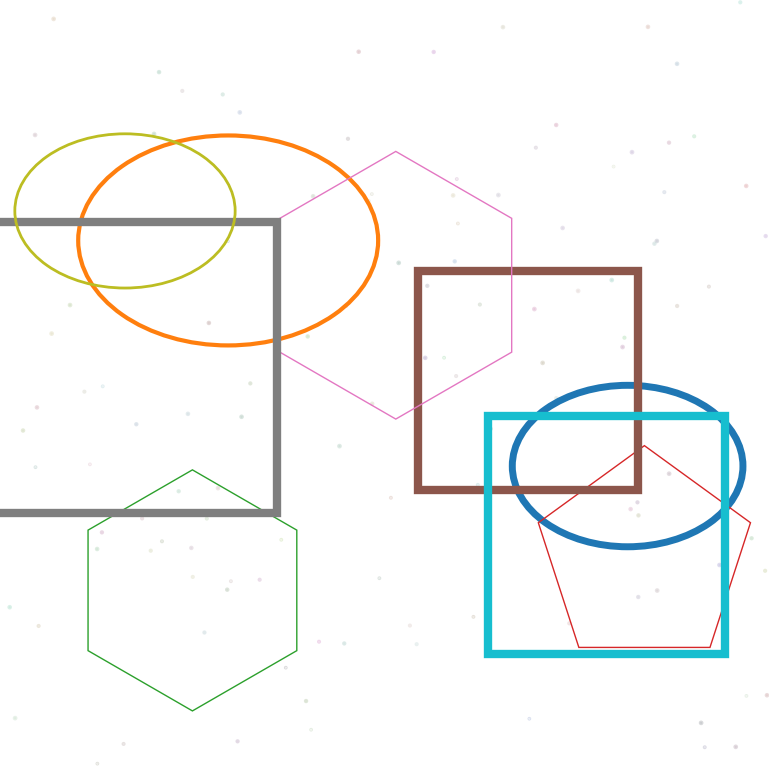[{"shape": "oval", "thickness": 2.5, "radius": 0.75, "center": [0.815, 0.395]}, {"shape": "oval", "thickness": 1.5, "radius": 0.97, "center": [0.296, 0.688]}, {"shape": "hexagon", "thickness": 0.5, "radius": 0.78, "center": [0.25, 0.233]}, {"shape": "pentagon", "thickness": 0.5, "radius": 0.72, "center": [0.837, 0.276]}, {"shape": "square", "thickness": 3, "radius": 0.71, "center": [0.685, 0.506]}, {"shape": "hexagon", "thickness": 0.5, "radius": 0.87, "center": [0.514, 0.63]}, {"shape": "square", "thickness": 3, "radius": 0.95, "center": [0.171, 0.523]}, {"shape": "oval", "thickness": 1, "radius": 0.72, "center": [0.162, 0.726]}, {"shape": "square", "thickness": 3, "radius": 0.77, "center": [0.788, 0.305]}]